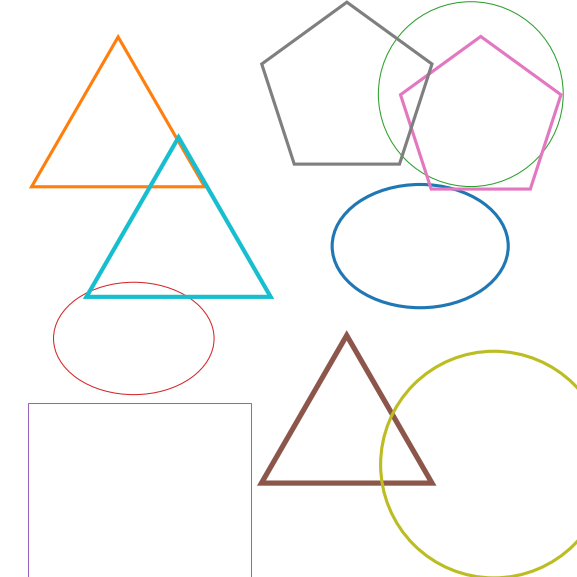[{"shape": "oval", "thickness": 1.5, "radius": 0.76, "center": [0.728, 0.573]}, {"shape": "triangle", "thickness": 1.5, "radius": 0.86, "center": [0.205, 0.762]}, {"shape": "circle", "thickness": 0.5, "radius": 0.8, "center": [0.815, 0.836]}, {"shape": "oval", "thickness": 0.5, "radius": 0.7, "center": [0.232, 0.413]}, {"shape": "square", "thickness": 0.5, "radius": 0.96, "center": [0.242, 0.109]}, {"shape": "triangle", "thickness": 2.5, "radius": 0.85, "center": [0.6, 0.248]}, {"shape": "pentagon", "thickness": 1.5, "radius": 0.73, "center": [0.832, 0.79]}, {"shape": "pentagon", "thickness": 1.5, "radius": 0.78, "center": [0.601, 0.84]}, {"shape": "circle", "thickness": 1.5, "radius": 0.98, "center": [0.855, 0.195]}, {"shape": "triangle", "thickness": 2, "radius": 0.92, "center": [0.309, 0.577]}]